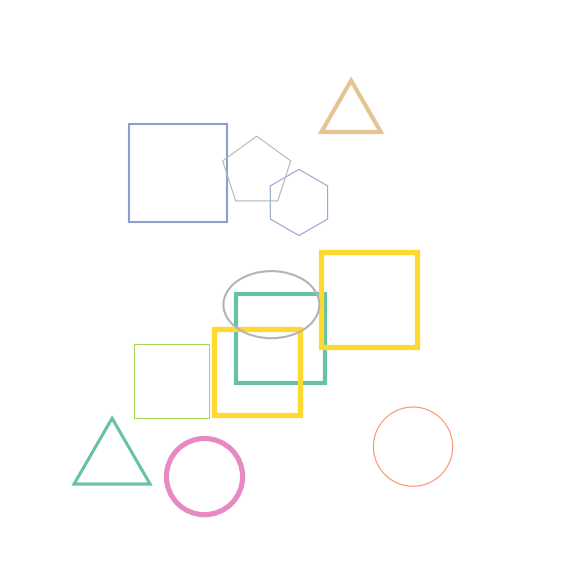[{"shape": "triangle", "thickness": 1.5, "radius": 0.38, "center": [0.194, 0.199]}, {"shape": "square", "thickness": 2, "radius": 0.39, "center": [0.486, 0.414]}, {"shape": "circle", "thickness": 0.5, "radius": 0.34, "center": [0.715, 0.226]}, {"shape": "square", "thickness": 1, "radius": 0.42, "center": [0.308, 0.699]}, {"shape": "hexagon", "thickness": 0.5, "radius": 0.29, "center": [0.518, 0.649]}, {"shape": "circle", "thickness": 2.5, "radius": 0.33, "center": [0.354, 0.174]}, {"shape": "square", "thickness": 0.5, "radius": 0.32, "center": [0.297, 0.339]}, {"shape": "square", "thickness": 2.5, "radius": 0.37, "center": [0.445, 0.355]}, {"shape": "square", "thickness": 2.5, "radius": 0.41, "center": [0.639, 0.48]}, {"shape": "triangle", "thickness": 2, "radius": 0.3, "center": [0.608, 0.8]}, {"shape": "pentagon", "thickness": 0.5, "radius": 0.31, "center": [0.444, 0.701]}, {"shape": "oval", "thickness": 1, "radius": 0.42, "center": [0.47, 0.472]}]